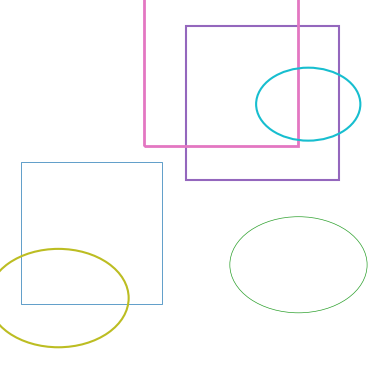[{"shape": "square", "thickness": 0.5, "radius": 0.92, "center": [0.237, 0.395]}, {"shape": "oval", "thickness": 0.5, "radius": 0.89, "center": [0.775, 0.312]}, {"shape": "square", "thickness": 1.5, "radius": 1.0, "center": [0.682, 0.733]}, {"shape": "square", "thickness": 2, "radius": 1.0, "center": [0.574, 0.819]}, {"shape": "oval", "thickness": 1.5, "radius": 0.91, "center": [0.152, 0.226]}, {"shape": "oval", "thickness": 1.5, "radius": 0.68, "center": [0.801, 0.729]}]